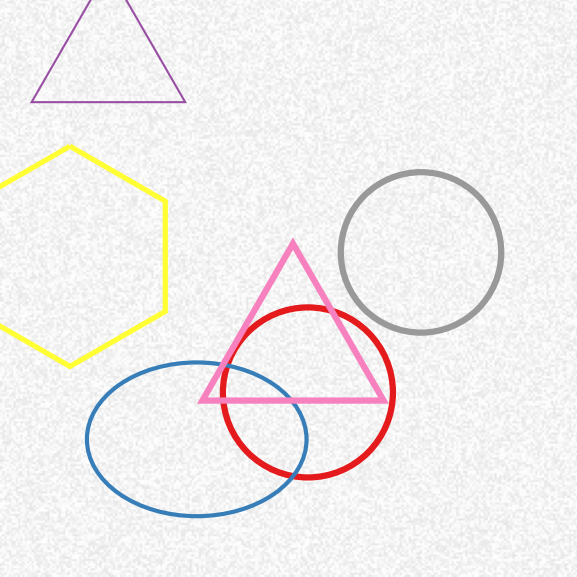[{"shape": "circle", "thickness": 3, "radius": 0.74, "center": [0.533, 0.32]}, {"shape": "oval", "thickness": 2, "radius": 0.95, "center": [0.341, 0.238]}, {"shape": "triangle", "thickness": 1, "radius": 0.77, "center": [0.188, 0.899]}, {"shape": "hexagon", "thickness": 2.5, "radius": 0.95, "center": [0.121, 0.555]}, {"shape": "triangle", "thickness": 3, "radius": 0.91, "center": [0.507, 0.396]}, {"shape": "circle", "thickness": 3, "radius": 0.69, "center": [0.729, 0.562]}]